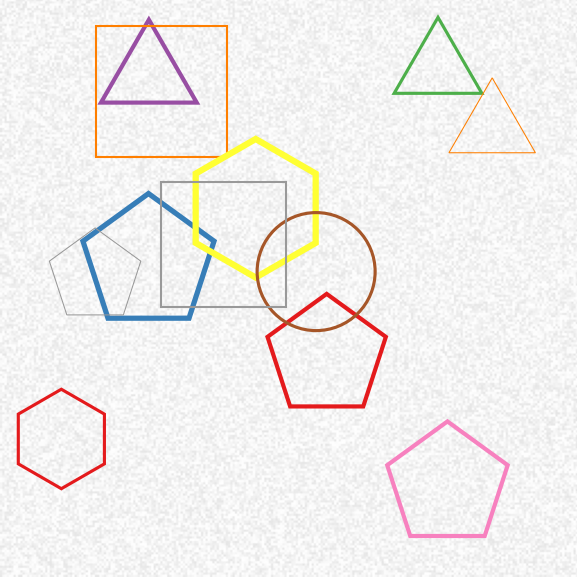[{"shape": "hexagon", "thickness": 1.5, "radius": 0.43, "center": [0.106, 0.239]}, {"shape": "pentagon", "thickness": 2, "radius": 0.54, "center": [0.566, 0.383]}, {"shape": "pentagon", "thickness": 2.5, "radius": 0.6, "center": [0.257, 0.545]}, {"shape": "triangle", "thickness": 1.5, "radius": 0.44, "center": [0.758, 0.881]}, {"shape": "triangle", "thickness": 2, "radius": 0.48, "center": [0.258, 0.869]}, {"shape": "triangle", "thickness": 0.5, "radius": 0.43, "center": [0.852, 0.778]}, {"shape": "square", "thickness": 1, "radius": 0.57, "center": [0.28, 0.841]}, {"shape": "hexagon", "thickness": 3, "radius": 0.6, "center": [0.443, 0.638]}, {"shape": "circle", "thickness": 1.5, "radius": 0.51, "center": [0.547, 0.529]}, {"shape": "pentagon", "thickness": 2, "radius": 0.55, "center": [0.775, 0.16]}, {"shape": "pentagon", "thickness": 0.5, "radius": 0.42, "center": [0.165, 0.521]}, {"shape": "square", "thickness": 1, "radius": 0.54, "center": [0.387, 0.575]}]